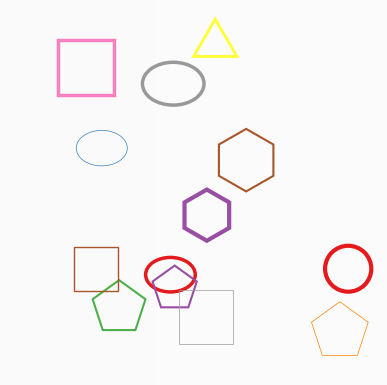[{"shape": "circle", "thickness": 3, "radius": 0.3, "center": [0.899, 0.302]}, {"shape": "oval", "thickness": 2.5, "radius": 0.32, "center": [0.44, 0.287]}, {"shape": "oval", "thickness": 0.5, "radius": 0.33, "center": [0.263, 0.615]}, {"shape": "pentagon", "thickness": 1.5, "radius": 0.36, "center": [0.307, 0.201]}, {"shape": "hexagon", "thickness": 3, "radius": 0.33, "center": [0.534, 0.441]}, {"shape": "pentagon", "thickness": 1.5, "radius": 0.3, "center": [0.451, 0.25]}, {"shape": "pentagon", "thickness": 0.5, "radius": 0.38, "center": [0.877, 0.139]}, {"shape": "triangle", "thickness": 2, "radius": 0.32, "center": [0.556, 0.886]}, {"shape": "square", "thickness": 1, "radius": 0.29, "center": [0.248, 0.301]}, {"shape": "hexagon", "thickness": 1.5, "radius": 0.41, "center": [0.635, 0.584]}, {"shape": "square", "thickness": 2.5, "radius": 0.36, "center": [0.222, 0.824]}, {"shape": "square", "thickness": 0.5, "radius": 0.35, "center": [0.532, 0.176]}, {"shape": "oval", "thickness": 2.5, "radius": 0.4, "center": [0.447, 0.783]}]